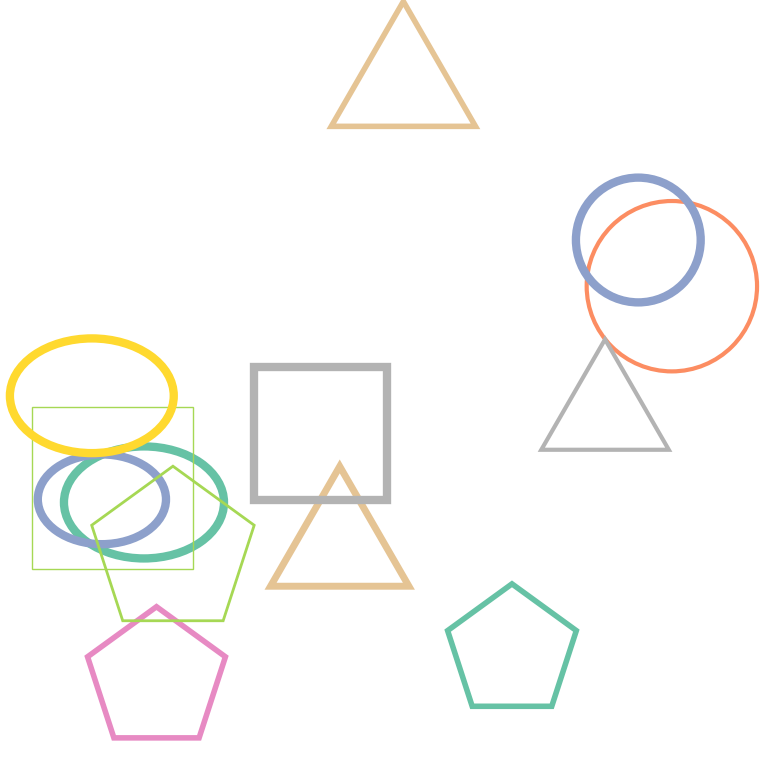[{"shape": "oval", "thickness": 3, "radius": 0.52, "center": [0.187, 0.347]}, {"shape": "pentagon", "thickness": 2, "radius": 0.44, "center": [0.665, 0.154]}, {"shape": "circle", "thickness": 1.5, "radius": 0.55, "center": [0.873, 0.628]}, {"shape": "circle", "thickness": 3, "radius": 0.41, "center": [0.829, 0.688]}, {"shape": "oval", "thickness": 3, "radius": 0.42, "center": [0.132, 0.352]}, {"shape": "pentagon", "thickness": 2, "radius": 0.47, "center": [0.203, 0.118]}, {"shape": "pentagon", "thickness": 1, "radius": 0.55, "center": [0.225, 0.284]}, {"shape": "square", "thickness": 0.5, "radius": 0.52, "center": [0.146, 0.366]}, {"shape": "oval", "thickness": 3, "radius": 0.53, "center": [0.119, 0.486]}, {"shape": "triangle", "thickness": 2, "radius": 0.54, "center": [0.524, 0.89]}, {"shape": "triangle", "thickness": 2.5, "radius": 0.52, "center": [0.441, 0.291]}, {"shape": "square", "thickness": 3, "radius": 0.43, "center": [0.416, 0.437]}, {"shape": "triangle", "thickness": 1.5, "radius": 0.48, "center": [0.786, 0.464]}]